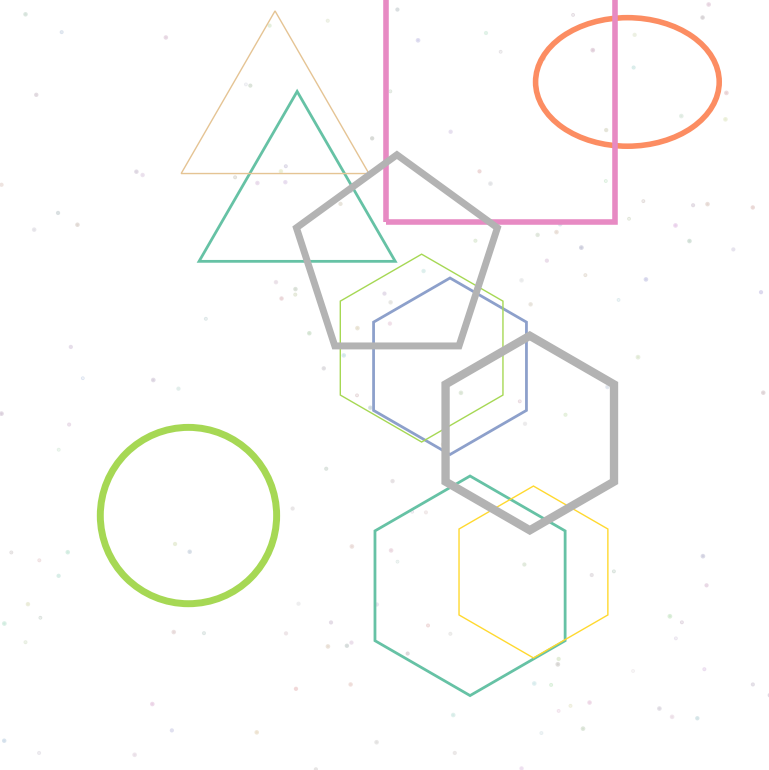[{"shape": "hexagon", "thickness": 1, "radius": 0.71, "center": [0.61, 0.239]}, {"shape": "triangle", "thickness": 1, "radius": 0.74, "center": [0.386, 0.734]}, {"shape": "oval", "thickness": 2, "radius": 0.6, "center": [0.815, 0.894]}, {"shape": "hexagon", "thickness": 1, "radius": 0.57, "center": [0.584, 0.524]}, {"shape": "square", "thickness": 2, "radius": 0.74, "center": [0.65, 0.86]}, {"shape": "circle", "thickness": 2.5, "radius": 0.57, "center": [0.245, 0.33]}, {"shape": "hexagon", "thickness": 0.5, "radius": 0.61, "center": [0.548, 0.548]}, {"shape": "hexagon", "thickness": 0.5, "radius": 0.56, "center": [0.693, 0.257]}, {"shape": "triangle", "thickness": 0.5, "radius": 0.7, "center": [0.357, 0.845]}, {"shape": "pentagon", "thickness": 2.5, "radius": 0.69, "center": [0.515, 0.662]}, {"shape": "hexagon", "thickness": 3, "radius": 0.63, "center": [0.688, 0.438]}]